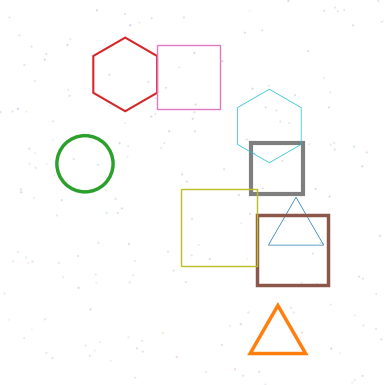[{"shape": "triangle", "thickness": 0.5, "radius": 0.41, "center": [0.769, 0.405]}, {"shape": "triangle", "thickness": 2.5, "radius": 0.42, "center": [0.722, 0.123]}, {"shape": "circle", "thickness": 2.5, "radius": 0.36, "center": [0.221, 0.575]}, {"shape": "hexagon", "thickness": 1.5, "radius": 0.48, "center": [0.325, 0.807]}, {"shape": "square", "thickness": 2.5, "radius": 0.46, "center": [0.759, 0.351]}, {"shape": "square", "thickness": 1, "radius": 0.41, "center": [0.49, 0.801]}, {"shape": "square", "thickness": 3, "radius": 0.34, "center": [0.719, 0.562]}, {"shape": "square", "thickness": 1, "radius": 0.49, "center": [0.568, 0.409]}, {"shape": "hexagon", "thickness": 0.5, "radius": 0.48, "center": [0.7, 0.673]}]